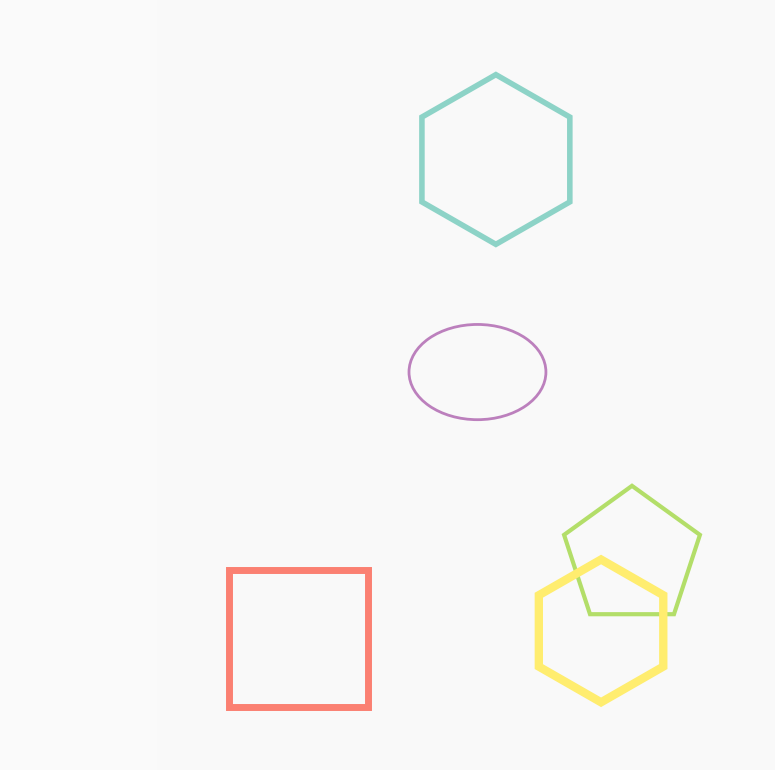[{"shape": "hexagon", "thickness": 2, "radius": 0.55, "center": [0.64, 0.793]}, {"shape": "square", "thickness": 2.5, "radius": 0.45, "center": [0.385, 0.171]}, {"shape": "pentagon", "thickness": 1.5, "radius": 0.46, "center": [0.815, 0.277]}, {"shape": "oval", "thickness": 1, "radius": 0.44, "center": [0.616, 0.517]}, {"shape": "hexagon", "thickness": 3, "radius": 0.46, "center": [0.776, 0.181]}]